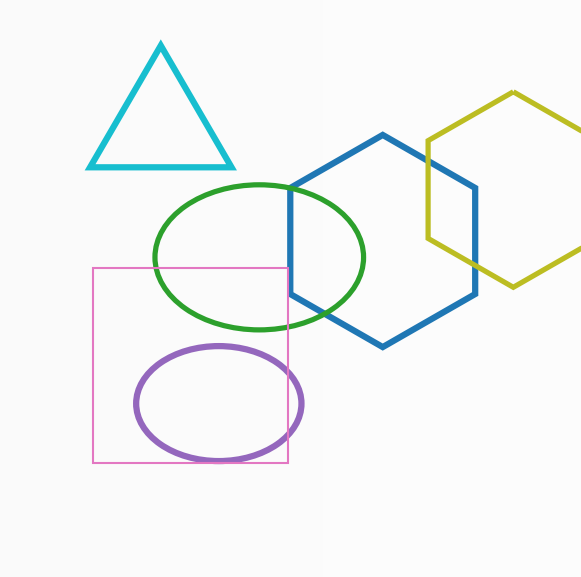[{"shape": "hexagon", "thickness": 3, "radius": 0.92, "center": [0.658, 0.582]}, {"shape": "oval", "thickness": 2.5, "radius": 0.9, "center": [0.446, 0.554]}, {"shape": "oval", "thickness": 3, "radius": 0.71, "center": [0.376, 0.3]}, {"shape": "square", "thickness": 1, "radius": 0.84, "center": [0.328, 0.367]}, {"shape": "hexagon", "thickness": 2.5, "radius": 0.85, "center": [0.883, 0.671]}, {"shape": "triangle", "thickness": 3, "radius": 0.7, "center": [0.277, 0.78]}]